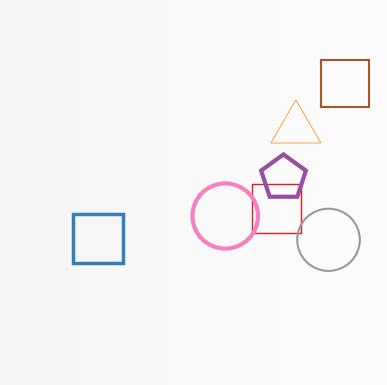[{"shape": "square", "thickness": 1, "radius": 0.32, "center": [0.713, 0.459]}, {"shape": "square", "thickness": 2.5, "radius": 0.32, "center": [0.253, 0.379]}, {"shape": "pentagon", "thickness": 3, "radius": 0.3, "center": [0.732, 0.538]}, {"shape": "triangle", "thickness": 0.5, "radius": 0.37, "center": [0.764, 0.666]}, {"shape": "square", "thickness": 1.5, "radius": 0.31, "center": [0.89, 0.783]}, {"shape": "circle", "thickness": 3, "radius": 0.42, "center": [0.581, 0.439]}, {"shape": "circle", "thickness": 1.5, "radius": 0.4, "center": [0.848, 0.377]}]